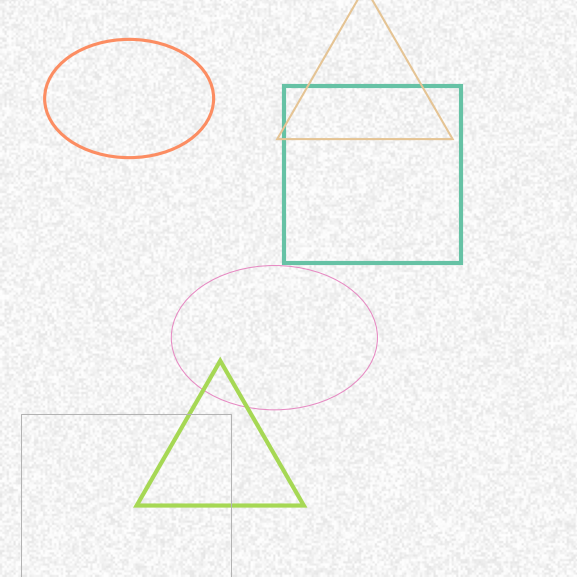[{"shape": "square", "thickness": 2, "radius": 0.77, "center": [0.645, 0.696]}, {"shape": "oval", "thickness": 1.5, "radius": 0.73, "center": [0.224, 0.829]}, {"shape": "oval", "thickness": 0.5, "radius": 0.89, "center": [0.475, 0.414]}, {"shape": "triangle", "thickness": 2, "radius": 0.84, "center": [0.381, 0.207]}, {"shape": "triangle", "thickness": 1, "radius": 0.88, "center": [0.632, 0.846]}, {"shape": "square", "thickness": 0.5, "radius": 0.91, "center": [0.218, 0.102]}]